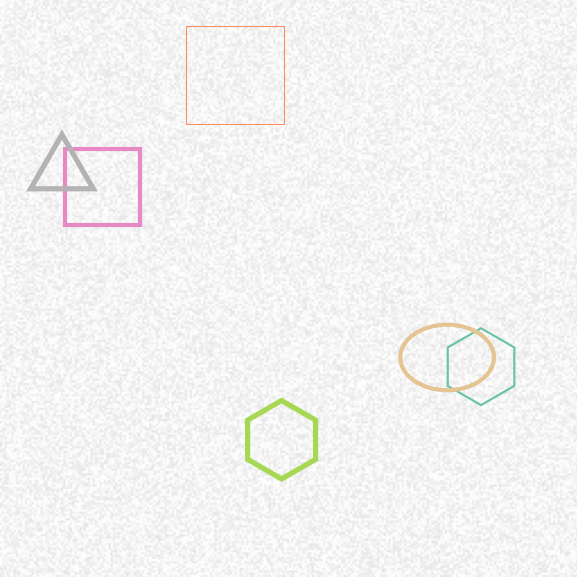[{"shape": "hexagon", "thickness": 1, "radius": 0.33, "center": [0.833, 0.364]}, {"shape": "square", "thickness": 0.5, "radius": 0.42, "center": [0.407, 0.869]}, {"shape": "square", "thickness": 2, "radius": 0.33, "center": [0.178, 0.675]}, {"shape": "hexagon", "thickness": 2.5, "radius": 0.34, "center": [0.488, 0.238]}, {"shape": "oval", "thickness": 2, "radius": 0.41, "center": [0.774, 0.38]}, {"shape": "triangle", "thickness": 2.5, "radius": 0.31, "center": [0.107, 0.704]}]